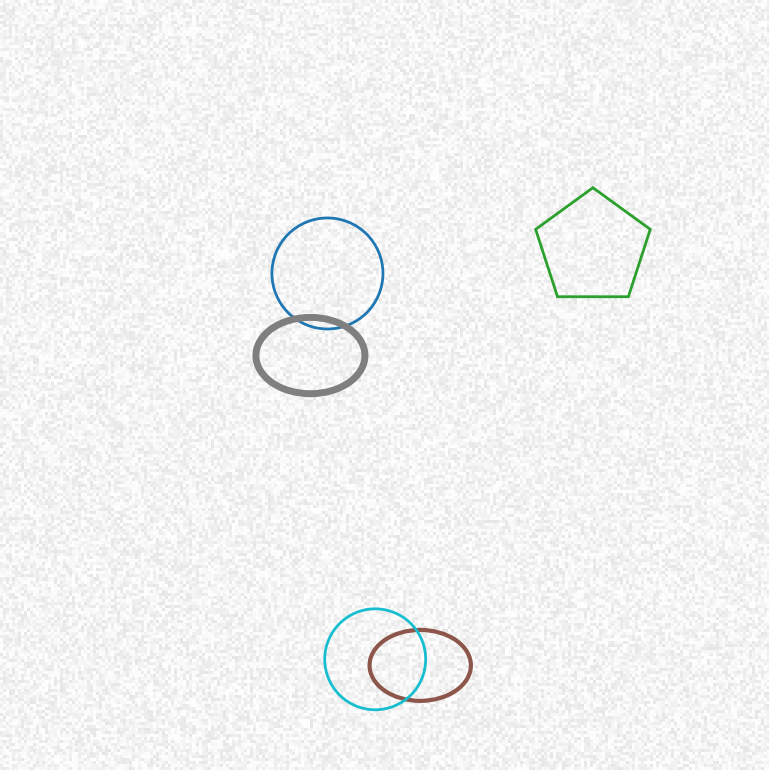[{"shape": "circle", "thickness": 1, "radius": 0.36, "center": [0.425, 0.645]}, {"shape": "pentagon", "thickness": 1, "radius": 0.39, "center": [0.77, 0.678]}, {"shape": "oval", "thickness": 1.5, "radius": 0.33, "center": [0.546, 0.136]}, {"shape": "oval", "thickness": 2.5, "radius": 0.35, "center": [0.403, 0.538]}, {"shape": "circle", "thickness": 1, "radius": 0.33, "center": [0.487, 0.144]}]